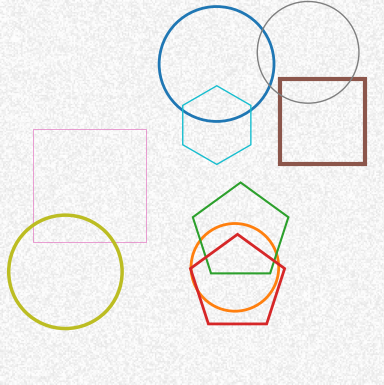[{"shape": "circle", "thickness": 2, "radius": 0.75, "center": [0.563, 0.834]}, {"shape": "circle", "thickness": 2, "radius": 0.57, "center": [0.61, 0.306]}, {"shape": "pentagon", "thickness": 1.5, "radius": 0.65, "center": [0.625, 0.396]}, {"shape": "pentagon", "thickness": 2, "radius": 0.64, "center": [0.617, 0.263]}, {"shape": "square", "thickness": 3, "radius": 0.55, "center": [0.837, 0.685]}, {"shape": "square", "thickness": 0.5, "radius": 0.73, "center": [0.232, 0.518]}, {"shape": "circle", "thickness": 1, "radius": 0.66, "center": [0.8, 0.864]}, {"shape": "circle", "thickness": 2.5, "radius": 0.74, "center": [0.17, 0.294]}, {"shape": "hexagon", "thickness": 1, "radius": 0.51, "center": [0.563, 0.675]}]